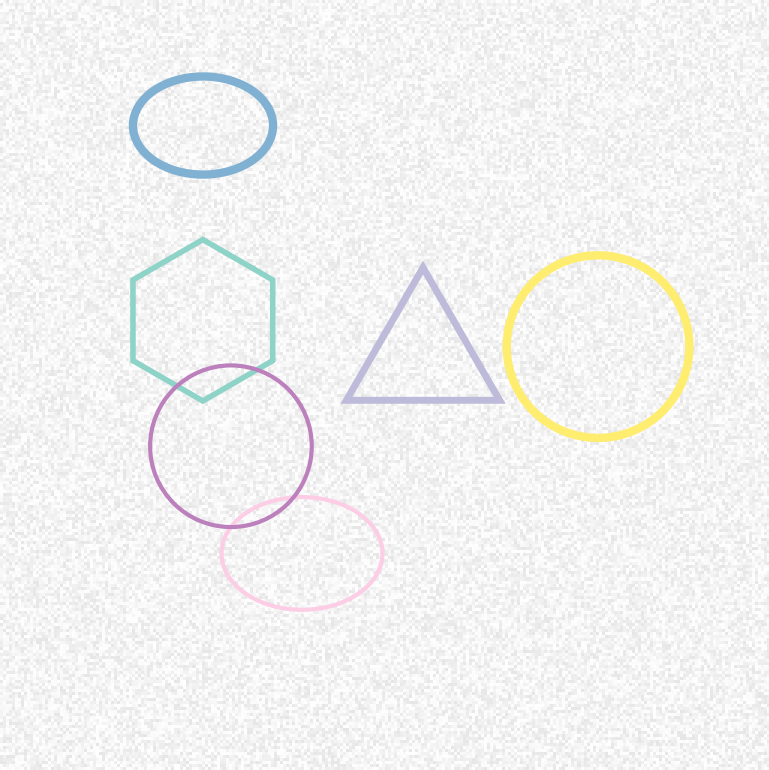[{"shape": "hexagon", "thickness": 2, "radius": 0.52, "center": [0.263, 0.584]}, {"shape": "triangle", "thickness": 2.5, "radius": 0.57, "center": [0.549, 0.538]}, {"shape": "oval", "thickness": 3, "radius": 0.46, "center": [0.264, 0.837]}, {"shape": "oval", "thickness": 1.5, "radius": 0.52, "center": [0.392, 0.281]}, {"shape": "circle", "thickness": 1.5, "radius": 0.52, "center": [0.3, 0.42]}, {"shape": "circle", "thickness": 3, "radius": 0.59, "center": [0.777, 0.55]}]